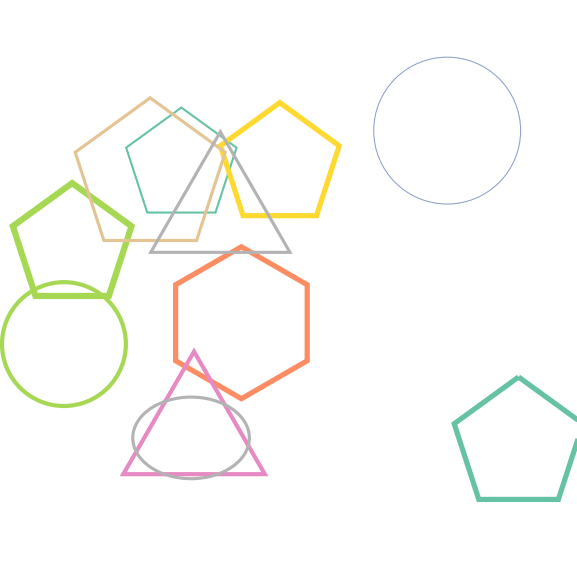[{"shape": "pentagon", "thickness": 1, "radius": 0.5, "center": [0.314, 0.712]}, {"shape": "pentagon", "thickness": 2.5, "radius": 0.59, "center": [0.898, 0.229]}, {"shape": "hexagon", "thickness": 2.5, "radius": 0.66, "center": [0.418, 0.44]}, {"shape": "circle", "thickness": 0.5, "radius": 0.64, "center": [0.774, 0.773]}, {"shape": "triangle", "thickness": 2, "radius": 0.71, "center": [0.336, 0.249]}, {"shape": "pentagon", "thickness": 3, "radius": 0.54, "center": [0.125, 0.574]}, {"shape": "circle", "thickness": 2, "radius": 0.54, "center": [0.111, 0.403]}, {"shape": "pentagon", "thickness": 2.5, "radius": 0.54, "center": [0.485, 0.713]}, {"shape": "pentagon", "thickness": 1.5, "radius": 0.68, "center": [0.26, 0.693]}, {"shape": "triangle", "thickness": 1.5, "radius": 0.7, "center": [0.382, 0.632]}, {"shape": "oval", "thickness": 1.5, "radius": 0.5, "center": [0.331, 0.241]}]